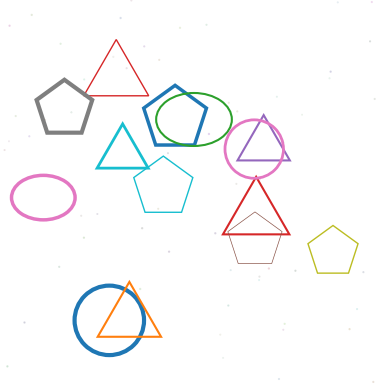[{"shape": "pentagon", "thickness": 2.5, "radius": 0.43, "center": [0.455, 0.693]}, {"shape": "circle", "thickness": 3, "radius": 0.45, "center": [0.284, 0.168]}, {"shape": "triangle", "thickness": 1.5, "radius": 0.48, "center": [0.336, 0.173]}, {"shape": "oval", "thickness": 1.5, "radius": 0.49, "center": [0.504, 0.69]}, {"shape": "triangle", "thickness": 1, "radius": 0.49, "center": [0.302, 0.8]}, {"shape": "triangle", "thickness": 1.5, "radius": 0.5, "center": [0.665, 0.441]}, {"shape": "triangle", "thickness": 1.5, "radius": 0.39, "center": [0.685, 0.623]}, {"shape": "pentagon", "thickness": 0.5, "radius": 0.37, "center": [0.662, 0.375]}, {"shape": "circle", "thickness": 2, "radius": 0.38, "center": [0.66, 0.613]}, {"shape": "oval", "thickness": 2.5, "radius": 0.41, "center": [0.112, 0.487]}, {"shape": "pentagon", "thickness": 3, "radius": 0.38, "center": [0.167, 0.717]}, {"shape": "pentagon", "thickness": 1, "radius": 0.34, "center": [0.865, 0.346]}, {"shape": "triangle", "thickness": 2, "radius": 0.38, "center": [0.319, 0.602]}, {"shape": "pentagon", "thickness": 1, "radius": 0.4, "center": [0.424, 0.514]}]